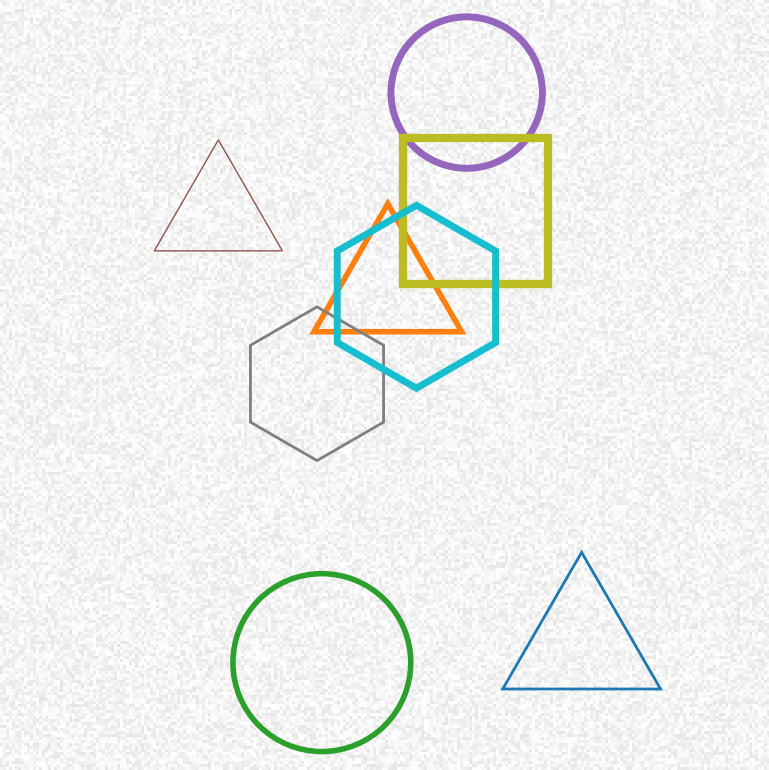[{"shape": "triangle", "thickness": 1, "radius": 0.59, "center": [0.755, 0.164]}, {"shape": "triangle", "thickness": 2, "radius": 0.55, "center": [0.504, 0.625]}, {"shape": "circle", "thickness": 2, "radius": 0.58, "center": [0.418, 0.139]}, {"shape": "circle", "thickness": 2.5, "radius": 0.49, "center": [0.606, 0.88]}, {"shape": "triangle", "thickness": 0.5, "radius": 0.48, "center": [0.284, 0.722]}, {"shape": "hexagon", "thickness": 1, "radius": 0.5, "center": [0.412, 0.502]}, {"shape": "square", "thickness": 3, "radius": 0.47, "center": [0.618, 0.726]}, {"shape": "hexagon", "thickness": 2.5, "radius": 0.59, "center": [0.541, 0.615]}]